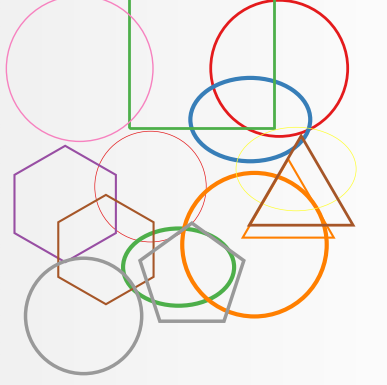[{"shape": "circle", "thickness": 2, "radius": 0.88, "center": [0.721, 0.822]}, {"shape": "circle", "thickness": 0.5, "radius": 0.72, "center": [0.388, 0.515]}, {"shape": "oval", "thickness": 3, "radius": 0.77, "center": [0.646, 0.689]}, {"shape": "square", "thickness": 2, "radius": 0.94, "center": [0.52, 0.855]}, {"shape": "oval", "thickness": 3, "radius": 0.72, "center": [0.461, 0.306]}, {"shape": "hexagon", "thickness": 1.5, "radius": 0.76, "center": [0.168, 0.47]}, {"shape": "circle", "thickness": 3, "radius": 0.93, "center": [0.657, 0.364]}, {"shape": "triangle", "thickness": 1.5, "radius": 0.68, "center": [0.744, 0.451]}, {"shape": "oval", "thickness": 0.5, "radius": 0.77, "center": [0.764, 0.561]}, {"shape": "triangle", "thickness": 2, "radius": 0.77, "center": [0.777, 0.492]}, {"shape": "hexagon", "thickness": 1.5, "radius": 0.71, "center": [0.273, 0.352]}, {"shape": "circle", "thickness": 1, "radius": 0.95, "center": [0.206, 0.822]}, {"shape": "pentagon", "thickness": 2.5, "radius": 0.7, "center": [0.495, 0.28]}, {"shape": "circle", "thickness": 2.5, "radius": 0.75, "center": [0.216, 0.179]}]